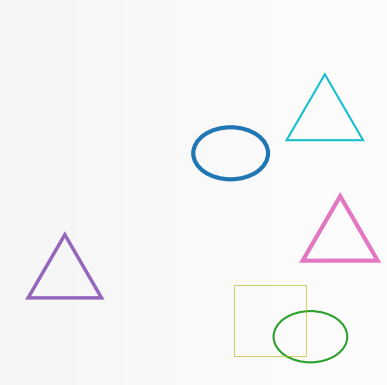[{"shape": "oval", "thickness": 3, "radius": 0.48, "center": [0.595, 0.602]}, {"shape": "oval", "thickness": 1.5, "radius": 0.48, "center": [0.801, 0.125]}, {"shape": "triangle", "thickness": 2.5, "radius": 0.55, "center": [0.167, 0.281]}, {"shape": "triangle", "thickness": 3, "radius": 0.56, "center": [0.878, 0.379]}, {"shape": "square", "thickness": 0.5, "radius": 0.46, "center": [0.697, 0.168]}, {"shape": "triangle", "thickness": 1.5, "radius": 0.57, "center": [0.838, 0.693]}]